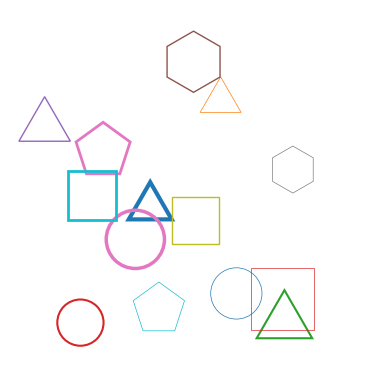[{"shape": "circle", "thickness": 0.5, "radius": 0.33, "center": [0.614, 0.238]}, {"shape": "triangle", "thickness": 3, "radius": 0.32, "center": [0.39, 0.462]}, {"shape": "triangle", "thickness": 0.5, "radius": 0.31, "center": [0.573, 0.739]}, {"shape": "triangle", "thickness": 1.5, "radius": 0.42, "center": [0.739, 0.163]}, {"shape": "square", "thickness": 0.5, "radius": 0.41, "center": [0.734, 0.223]}, {"shape": "circle", "thickness": 1.5, "radius": 0.3, "center": [0.209, 0.162]}, {"shape": "triangle", "thickness": 1, "radius": 0.39, "center": [0.116, 0.672]}, {"shape": "hexagon", "thickness": 1, "radius": 0.4, "center": [0.503, 0.84]}, {"shape": "circle", "thickness": 2.5, "radius": 0.38, "center": [0.352, 0.378]}, {"shape": "pentagon", "thickness": 2, "radius": 0.37, "center": [0.268, 0.608]}, {"shape": "hexagon", "thickness": 0.5, "radius": 0.31, "center": [0.761, 0.56]}, {"shape": "square", "thickness": 1, "radius": 0.3, "center": [0.507, 0.428]}, {"shape": "pentagon", "thickness": 0.5, "radius": 0.35, "center": [0.413, 0.197]}, {"shape": "square", "thickness": 2, "radius": 0.31, "center": [0.24, 0.492]}]